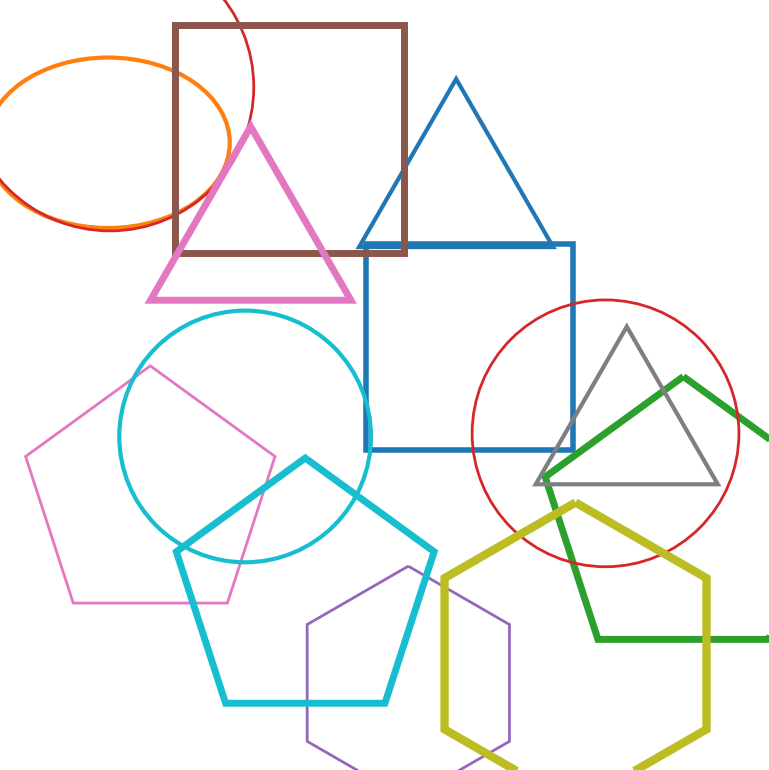[{"shape": "triangle", "thickness": 1.5, "radius": 0.73, "center": [0.592, 0.752]}, {"shape": "square", "thickness": 2, "radius": 0.67, "center": [0.61, 0.55]}, {"shape": "oval", "thickness": 1.5, "radius": 0.79, "center": [0.14, 0.815]}, {"shape": "pentagon", "thickness": 2.5, "radius": 0.94, "center": [0.887, 0.322]}, {"shape": "circle", "thickness": 1, "radius": 0.93, "center": [0.143, 0.887]}, {"shape": "circle", "thickness": 1, "radius": 0.87, "center": [0.786, 0.437]}, {"shape": "hexagon", "thickness": 1, "radius": 0.76, "center": [0.53, 0.113]}, {"shape": "square", "thickness": 2.5, "radius": 0.74, "center": [0.376, 0.82]}, {"shape": "pentagon", "thickness": 1, "radius": 0.85, "center": [0.195, 0.355]}, {"shape": "triangle", "thickness": 2.5, "radius": 0.75, "center": [0.326, 0.685]}, {"shape": "triangle", "thickness": 1.5, "radius": 0.68, "center": [0.814, 0.439]}, {"shape": "hexagon", "thickness": 3, "radius": 0.98, "center": [0.747, 0.151]}, {"shape": "pentagon", "thickness": 2.5, "radius": 0.88, "center": [0.396, 0.229]}, {"shape": "circle", "thickness": 1.5, "radius": 0.82, "center": [0.318, 0.433]}]